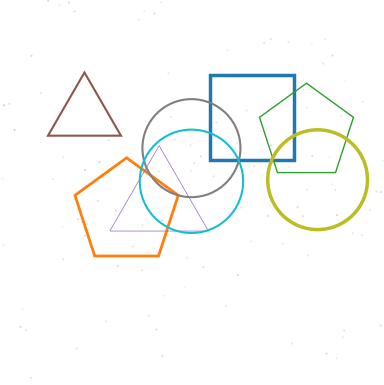[{"shape": "square", "thickness": 2.5, "radius": 0.55, "center": [0.654, 0.695]}, {"shape": "pentagon", "thickness": 2, "radius": 0.71, "center": [0.329, 0.449]}, {"shape": "pentagon", "thickness": 1, "radius": 0.64, "center": [0.796, 0.656]}, {"shape": "triangle", "thickness": 0.5, "radius": 0.74, "center": [0.413, 0.474]}, {"shape": "triangle", "thickness": 1.5, "radius": 0.55, "center": [0.219, 0.702]}, {"shape": "circle", "thickness": 1.5, "radius": 0.64, "center": [0.497, 0.615]}, {"shape": "circle", "thickness": 2.5, "radius": 0.65, "center": [0.825, 0.533]}, {"shape": "circle", "thickness": 1.5, "radius": 0.67, "center": [0.497, 0.529]}]